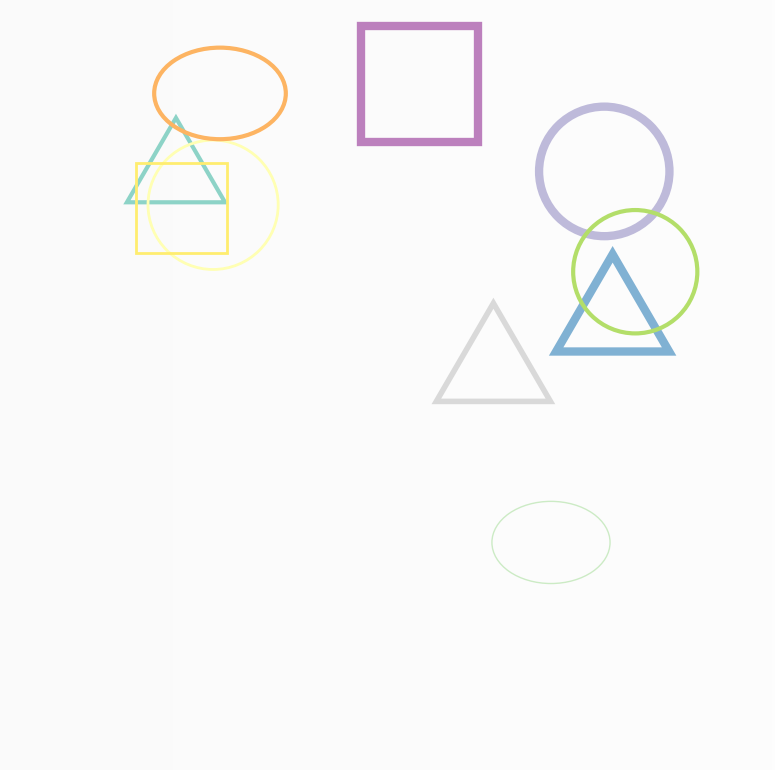[{"shape": "triangle", "thickness": 1.5, "radius": 0.37, "center": [0.227, 0.774]}, {"shape": "circle", "thickness": 1, "radius": 0.42, "center": [0.275, 0.734]}, {"shape": "circle", "thickness": 3, "radius": 0.42, "center": [0.78, 0.777]}, {"shape": "triangle", "thickness": 3, "radius": 0.42, "center": [0.79, 0.586]}, {"shape": "oval", "thickness": 1.5, "radius": 0.42, "center": [0.284, 0.879]}, {"shape": "circle", "thickness": 1.5, "radius": 0.4, "center": [0.82, 0.647]}, {"shape": "triangle", "thickness": 2, "radius": 0.42, "center": [0.637, 0.521]}, {"shape": "square", "thickness": 3, "radius": 0.38, "center": [0.541, 0.89]}, {"shape": "oval", "thickness": 0.5, "radius": 0.38, "center": [0.711, 0.296]}, {"shape": "square", "thickness": 1, "radius": 0.29, "center": [0.235, 0.73]}]